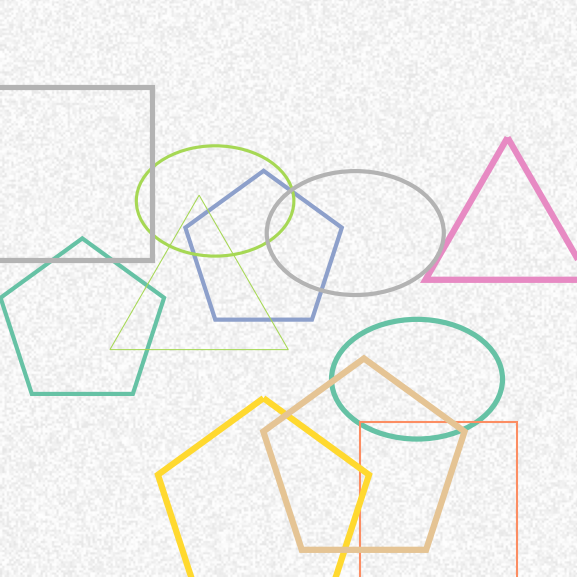[{"shape": "pentagon", "thickness": 2, "radius": 0.74, "center": [0.143, 0.437]}, {"shape": "oval", "thickness": 2.5, "radius": 0.74, "center": [0.722, 0.343]}, {"shape": "square", "thickness": 1, "radius": 0.68, "center": [0.759, 0.134]}, {"shape": "pentagon", "thickness": 2, "radius": 0.71, "center": [0.456, 0.561]}, {"shape": "triangle", "thickness": 3, "radius": 0.82, "center": [0.879, 0.597]}, {"shape": "oval", "thickness": 1.5, "radius": 0.68, "center": [0.372, 0.651]}, {"shape": "triangle", "thickness": 0.5, "radius": 0.89, "center": [0.345, 0.483]}, {"shape": "pentagon", "thickness": 3, "radius": 0.96, "center": [0.456, 0.118]}, {"shape": "pentagon", "thickness": 3, "radius": 0.92, "center": [0.63, 0.195]}, {"shape": "oval", "thickness": 2, "radius": 0.77, "center": [0.615, 0.596]}, {"shape": "square", "thickness": 2.5, "radius": 0.75, "center": [0.113, 0.699]}]